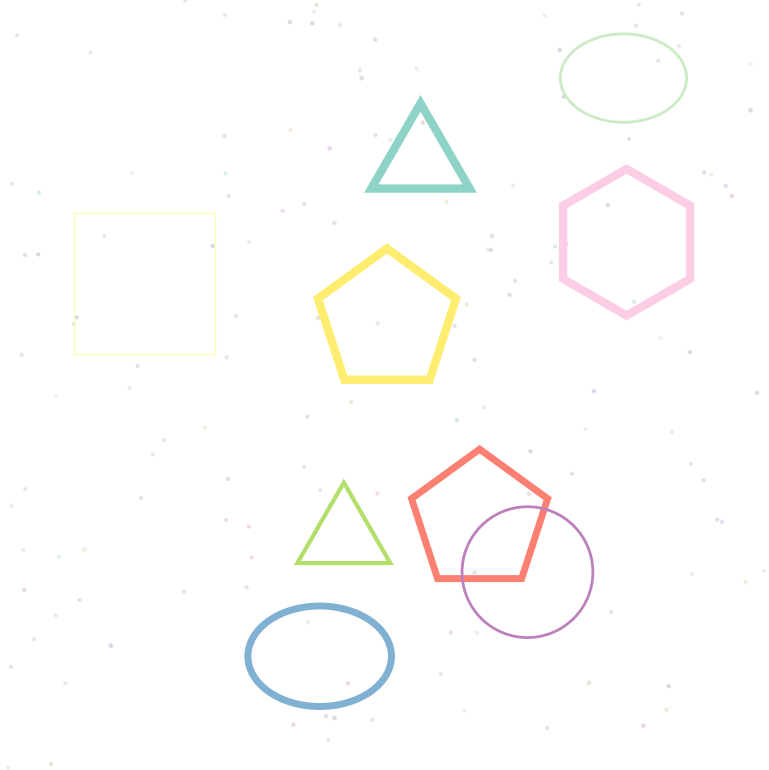[{"shape": "triangle", "thickness": 3, "radius": 0.37, "center": [0.546, 0.792]}, {"shape": "square", "thickness": 0.5, "radius": 0.46, "center": [0.188, 0.632]}, {"shape": "pentagon", "thickness": 2.5, "radius": 0.46, "center": [0.623, 0.324]}, {"shape": "oval", "thickness": 2.5, "radius": 0.47, "center": [0.415, 0.148]}, {"shape": "triangle", "thickness": 1.5, "radius": 0.35, "center": [0.447, 0.304]}, {"shape": "hexagon", "thickness": 3, "radius": 0.48, "center": [0.814, 0.685]}, {"shape": "circle", "thickness": 1, "radius": 0.42, "center": [0.685, 0.257]}, {"shape": "oval", "thickness": 1, "radius": 0.41, "center": [0.81, 0.899]}, {"shape": "pentagon", "thickness": 3, "radius": 0.47, "center": [0.503, 0.583]}]